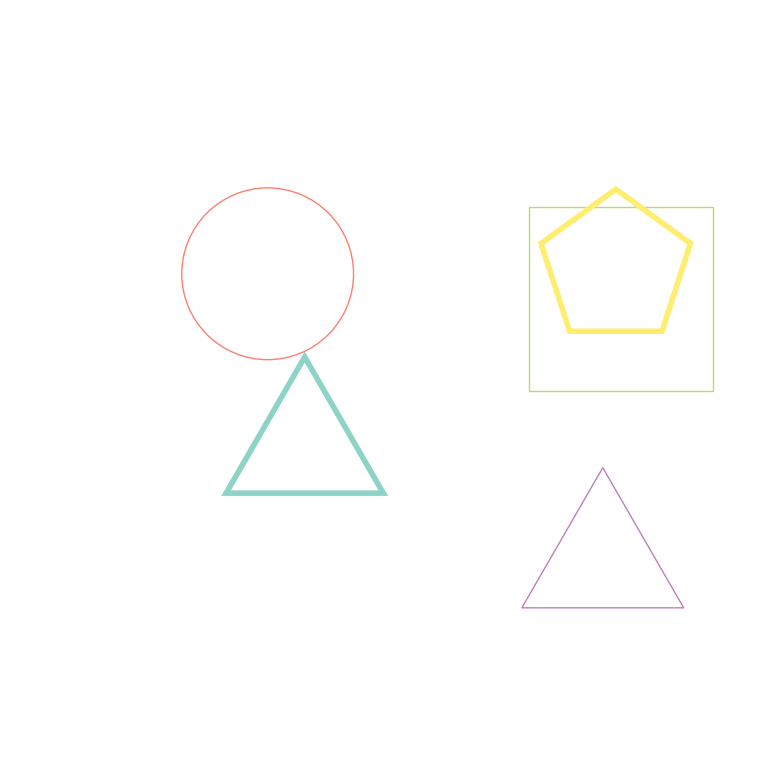[{"shape": "triangle", "thickness": 2, "radius": 0.59, "center": [0.396, 0.418]}, {"shape": "circle", "thickness": 0.5, "radius": 0.56, "center": [0.348, 0.644]}, {"shape": "square", "thickness": 0.5, "radius": 0.6, "center": [0.806, 0.612]}, {"shape": "triangle", "thickness": 0.5, "radius": 0.61, "center": [0.783, 0.271]}, {"shape": "pentagon", "thickness": 2, "radius": 0.51, "center": [0.8, 0.652]}]